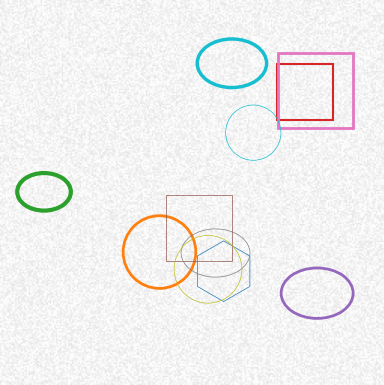[{"shape": "hexagon", "thickness": 0.5, "radius": 0.39, "center": [0.581, 0.296]}, {"shape": "circle", "thickness": 2, "radius": 0.47, "center": [0.414, 0.345]}, {"shape": "oval", "thickness": 3, "radius": 0.35, "center": [0.114, 0.502]}, {"shape": "square", "thickness": 1.5, "radius": 0.36, "center": [0.792, 0.761]}, {"shape": "oval", "thickness": 2, "radius": 0.47, "center": [0.824, 0.238]}, {"shape": "square", "thickness": 0.5, "radius": 0.43, "center": [0.516, 0.407]}, {"shape": "square", "thickness": 2, "radius": 0.49, "center": [0.82, 0.765]}, {"shape": "oval", "thickness": 0.5, "radius": 0.45, "center": [0.56, 0.343]}, {"shape": "circle", "thickness": 0.5, "radius": 0.44, "center": [0.54, 0.301]}, {"shape": "oval", "thickness": 2.5, "radius": 0.45, "center": [0.602, 0.836]}, {"shape": "circle", "thickness": 0.5, "radius": 0.36, "center": [0.658, 0.655]}]